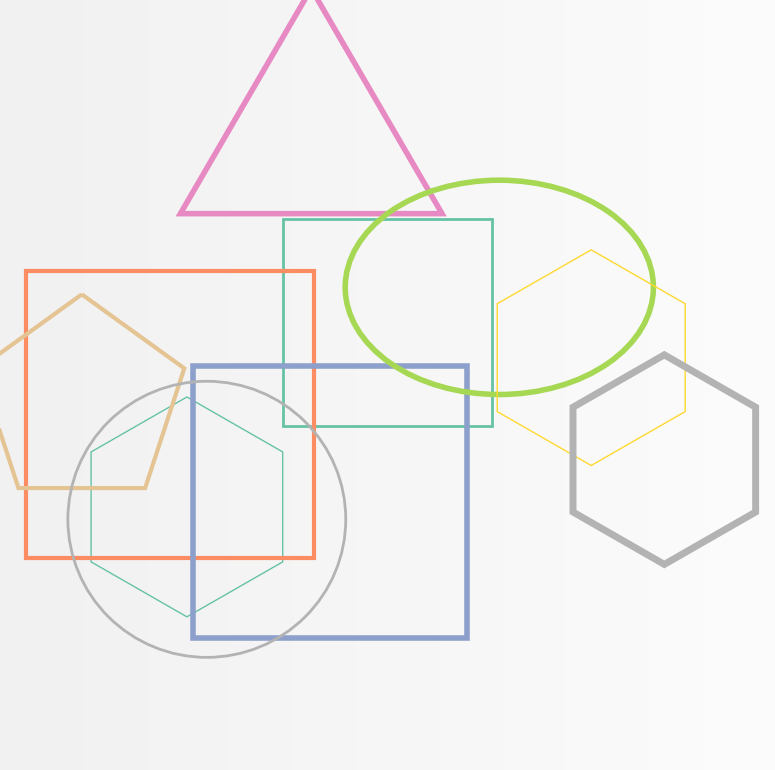[{"shape": "square", "thickness": 1, "radius": 0.67, "center": [0.501, 0.581]}, {"shape": "hexagon", "thickness": 0.5, "radius": 0.71, "center": [0.241, 0.342]}, {"shape": "square", "thickness": 1.5, "radius": 0.93, "center": [0.219, 0.462]}, {"shape": "square", "thickness": 2, "radius": 0.88, "center": [0.426, 0.348]}, {"shape": "triangle", "thickness": 2, "radius": 0.97, "center": [0.402, 0.82]}, {"shape": "oval", "thickness": 2, "radius": 0.99, "center": [0.644, 0.627]}, {"shape": "hexagon", "thickness": 0.5, "radius": 0.7, "center": [0.763, 0.535]}, {"shape": "pentagon", "thickness": 1.5, "radius": 0.7, "center": [0.106, 0.479]}, {"shape": "hexagon", "thickness": 2.5, "radius": 0.68, "center": [0.857, 0.403]}, {"shape": "circle", "thickness": 1, "radius": 0.9, "center": [0.267, 0.326]}]